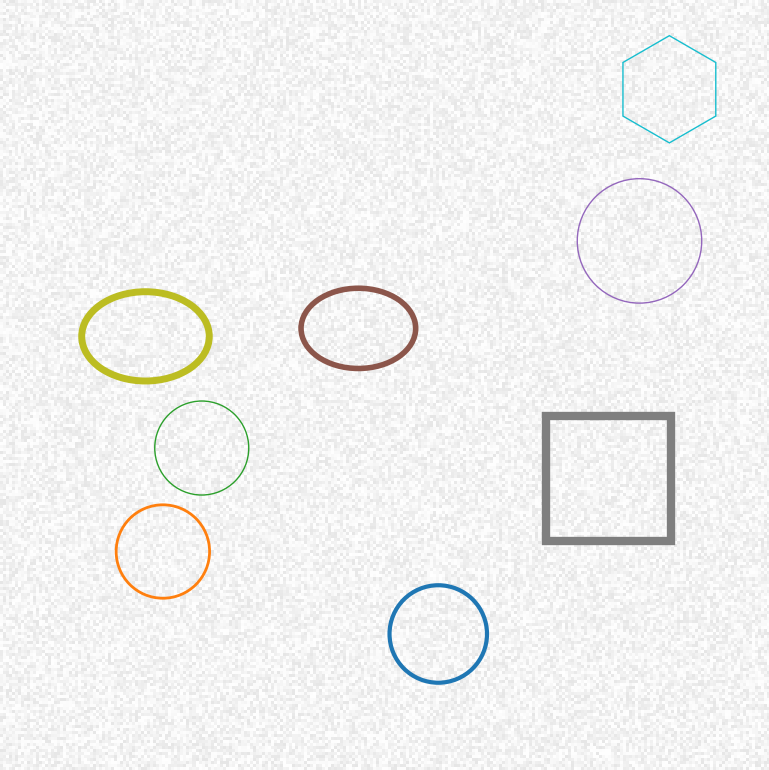[{"shape": "circle", "thickness": 1.5, "radius": 0.32, "center": [0.569, 0.177]}, {"shape": "circle", "thickness": 1, "radius": 0.3, "center": [0.212, 0.284]}, {"shape": "circle", "thickness": 0.5, "radius": 0.31, "center": [0.262, 0.418]}, {"shape": "circle", "thickness": 0.5, "radius": 0.4, "center": [0.831, 0.687]}, {"shape": "oval", "thickness": 2, "radius": 0.37, "center": [0.465, 0.574]}, {"shape": "square", "thickness": 3, "radius": 0.41, "center": [0.791, 0.379]}, {"shape": "oval", "thickness": 2.5, "radius": 0.41, "center": [0.189, 0.563]}, {"shape": "hexagon", "thickness": 0.5, "radius": 0.35, "center": [0.869, 0.884]}]